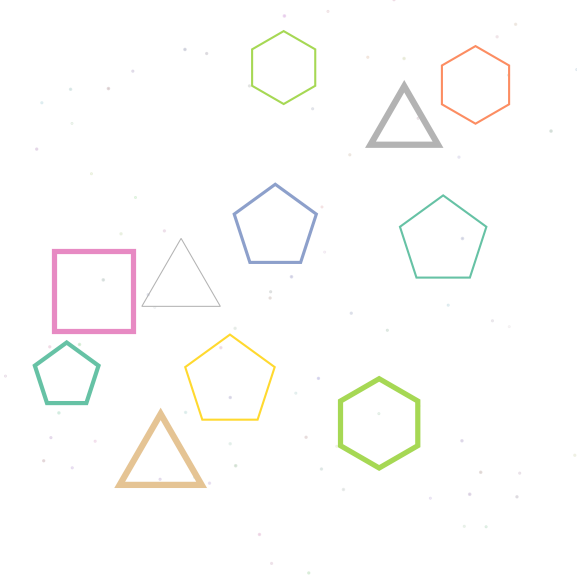[{"shape": "pentagon", "thickness": 2, "radius": 0.29, "center": [0.115, 0.348]}, {"shape": "pentagon", "thickness": 1, "radius": 0.39, "center": [0.767, 0.582]}, {"shape": "hexagon", "thickness": 1, "radius": 0.34, "center": [0.823, 0.852]}, {"shape": "pentagon", "thickness": 1.5, "radius": 0.37, "center": [0.477, 0.605]}, {"shape": "square", "thickness": 2.5, "radius": 0.34, "center": [0.162, 0.495]}, {"shape": "hexagon", "thickness": 1, "radius": 0.32, "center": [0.491, 0.882]}, {"shape": "hexagon", "thickness": 2.5, "radius": 0.39, "center": [0.657, 0.266]}, {"shape": "pentagon", "thickness": 1, "radius": 0.41, "center": [0.398, 0.338]}, {"shape": "triangle", "thickness": 3, "radius": 0.41, "center": [0.278, 0.2]}, {"shape": "triangle", "thickness": 3, "radius": 0.34, "center": [0.7, 0.782]}, {"shape": "triangle", "thickness": 0.5, "radius": 0.39, "center": [0.314, 0.508]}]